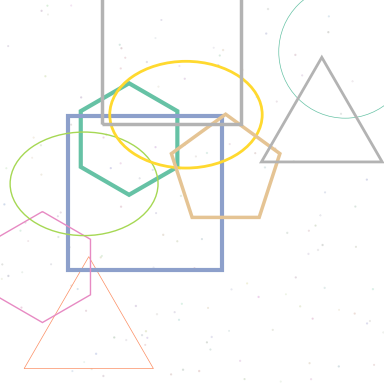[{"shape": "hexagon", "thickness": 3, "radius": 0.72, "center": [0.335, 0.639]}, {"shape": "circle", "thickness": 0.5, "radius": 0.86, "center": [0.897, 0.866]}, {"shape": "triangle", "thickness": 0.5, "radius": 0.97, "center": [0.231, 0.14]}, {"shape": "square", "thickness": 3, "radius": 1.0, "center": [0.376, 0.499]}, {"shape": "hexagon", "thickness": 1, "radius": 0.72, "center": [0.11, 0.306]}, {"shape": "oval", "thickness": 1, "radius": 0.96, "center": [0.218, 0.523]}, {"shape": "oval", "thickness": 2, "radius": 0.99, "center": [0.483, 0.702]}, {"shape": "pentagon", "thickness": 2.5, "radius": 0.74, "center": [0.586, 0.555]}, {"shape": "triangle", "thickness": 2, "radius": 0.91, "center": [0.836, 0.67]}, {"shape": "square", "thickness": 2.5, "radius": 0.9, "center": [0.446, 0.859]}]